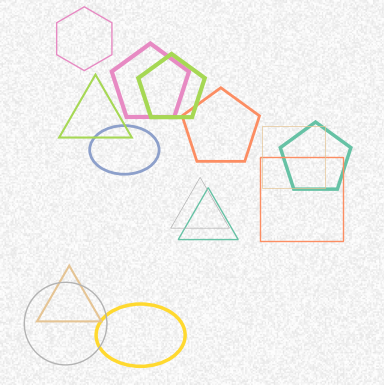[{"shape": "pentagon", "thickness": 2.5, "radius": 0.48, "center": [0.82, 0.587]}, {"shape": "triangle", "thickness": 1, "radius": 0.45, "center": [0.541, 0.423]}, {"shape": "square", "thickness": 1, "radius": 0.54, "center": [0.783, 0.484]}, {"shape": "pentagon", "thickness": 2, "radius": 0.53, "center": [0.574, 0.666]}, {"shape": "oval", "thickness": 2, "radius": 0.45, "center": [0.323, 0.611]}, {"shape": "hexagon", "thickness": 1, "radius": 0.41, "center": [0.219, 0.899]}, {"shape": "pentagon", "thickness": 3, "radius": 0.53, "center": [0.391, 0.782]}, {"shape": "triangle", "thickness": 1.5, "radius": 0.54, "center": [0.248, 0.697]}, {"shape": "pentagon", "thickness": 3, "radius": 0.45, "center": [0.446, 0.769]}, {"shape": "oval", "thickness": 2.5, "radius": 0.58, "center": [0.365, 0.129]}, {"shape": "triangle", "thickness": 1.5, "radius": 0.48, "center": [0.18, 0.214]}, {"shape": "square", "thickness": 0.5, "radius": 0.4, "center": [0.762, 0.593]}, {"shape": "triangle", "thickness": 0.5, "radius": 0.44, "center": [0.52, 0.451]}, {"shape": "circle", "thickness": 1, "radius": 0.54, "center": [0.17, 0.159]}]